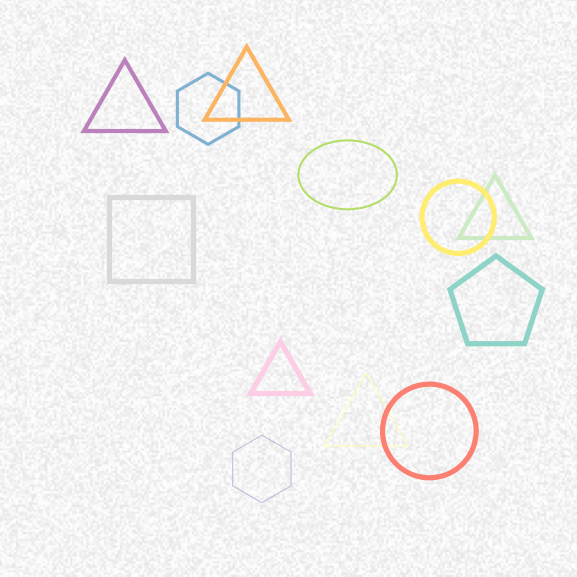[{"shape": "pentagon", "thickness": 2.5, "radius": 0.42, "center": [0.859, 0.472]}, {"shape": "triangle", "thickness": 0.5, "radius": 0.42, "center": [0.634, 0.269]}, {"shape": "hexagon", "thickness": 0.5, "radius": 0.29, "center": [0.453, 0.187]}, {"shape": "circle", "thickness": 2.5, "radius": 0.41, "center": [0.743, 0.253]}, {"shape": "hexagon", "thickness": 1.5, "radius": 0.31, "center": [0.36, 0.811]}, {"shape": "triangle", "thickness": 2, "radius": 0.42, "center": [0.427, 0.834]}, {"shape": "oval", "thickness": 1, "radius": 0.43, "center": [0.602, 0.696]}, {"shape": "triangle", "thickness": 2.5, "radius": 0.3, "center": [0.486, 0.348]}, {"shape": "square", "thickness": 2.5, "radius": 0.36, "center": [0.261, 0.586]}, {"shape": "triangle", "thickness": 2, "radius": 0.41, "center": [0.216, 0.813]}, {"shape": "triangle", "thickness": 2, "radius": 0.36, "center": [0.857, 0.623]}, {"shape": "circle", "thickness": 2.5, "radius": 0.31, "center": [0.793, 0.623]}]